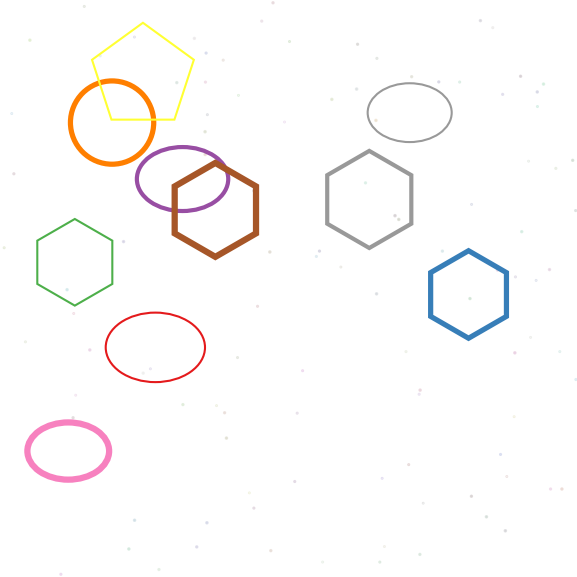[{"shape": "oval", "thickness": 1, "radius": 0.43, "center": [0.269, 0.398]}, {"shape": "hexagon", "thickness": 2.5, "radius": 0.38, "center": [0.811, 0.489]}, {"shape": "hexagon", "thickness": 1, "radius": 0.38, "center": [0.13, 0.545]}, {"shape": "oval", "thickness": 2, "radius": 0.4, "center": [0.316, 0.689]}, {"shape": "circle", "thickness": 2.5, "radius": 0.36, "center": [0.194, 0.787]}, {"shape": "pentagon", "thickness": 1, "radius": 0.46, "center": [0.248, 0.867]}, {"shape": "hexagon", "thickness": 3, "radius": 0.41, "center": [0.373, 0.636]}, {"shape": "oval", "thickness": 3, "radius": 0.35, "center": [0.118, 0.218]}, {"shape": "hexagon", "thickness": 2, "radius": 0.42, "center": [0.639, 0.654]}, {"shape": "oval", "thickness": 1, "radius": 0.36, "center": [0.709, 0.804]}]